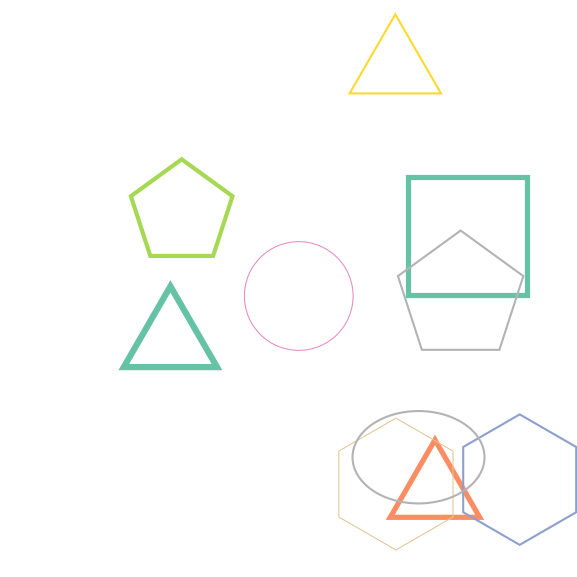[{"shape": "square", "thickness": 2.5, "radius": 0.51, "center": [0.809, 0.59]}, {"shape": "triangle", "thickness": 3, "radius": 0.47, "center": [0.295, 0.41]}, {"shape": "triangle", "thickness": 2.5, "radius": 0.45, "center": [0.753, 0.148]}, {"shape": "hexagon", "thickness": 1, "radius": 0.56, "center": [0.9, 0.169]}, {"shape": "circle", "thickness": 0.5, "radius": 0.47, "center": [0.517, 0.487]}, {"shape": "pentagon", "thickness": 2, "radius": 0.46, "center": [0.315, 0.631]}, {"shape": "triangle", "thickness": 1, "radius": 0.46, "center": [0.685, 0.883]}, {"shape": "hexagon", "thickness": 0.5, "radius": 0.57, "center": [0.686, 0.161]}, {"shape": "pentagon", "thickness": 1, "radius": 0.57, "center": [0.798, 0.486]}, {"shape": "oval", "thickness": 1, "radius": 0.57, "center": [0.725, 0.207]}]